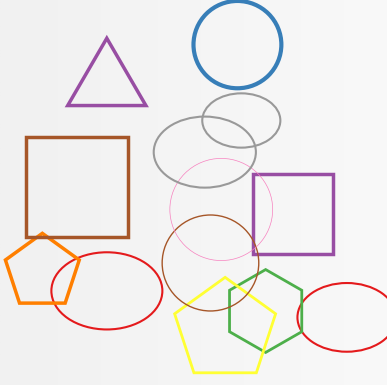[{"shape": "oval", "thickness": 1.5, "radius": 0.72, "center": [0.276, 0.244]}, {"shape": "oval", "thickness": 1.5, "radius": 0.64, "center": [0.895, 0.176]}, {"shape": "circle", "thickness": 3, "radius": 0.57, "center": [0.613, 0.884]}, {"shape": "hexagon", "thickness": 2, "radius": 0.54, "center": [0.686, 0.192]}, {"shape": "triangle", "thickness": 2.5, "radius": 0.58, "center": [0.276, 0.784]}, {"shape": "square", "thickness": 2.5, "radius": 0.51, "center": [0.756, 0.444]}, {"shape": "pentagon", "thickness": 2.5, "radius": 0.5, "center": [0.109, 0.294]}, {"shape": "pentagon", "thickness": 2, "radius": 0.69, "center": [0.581, 0.143]}, {"shape": "circle", "thickness": 1, "radius": 0.62, "center": [0.543, 0.317]}, {"shape": "square", "thickness": 2.5, "radius": 0.65, "center": [0.199, 0.514]}, {"shape": "circle", "thickness": 0.5, "radius": 0.66, "center": [0.571, 0.456]}, {"shape": "oval", "thickness": 1.5, "radius": 0.66, "center": [0.529, 0.605]}, {"shape": "oval", "thickness": 1.5, "radius": 0.5, "center": [0.623, 0.687]}]